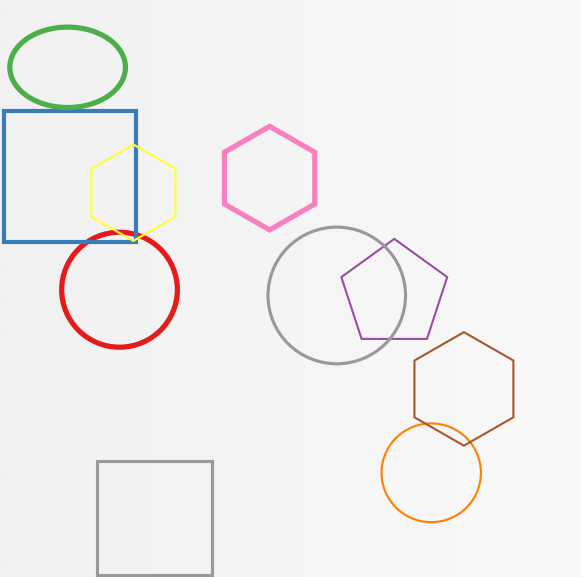[{"shape": "circle", "thickness": 2.5, "radius": 0.5, "center": [0.206, 0.497]}, {"shape": "square", "thickness": 2, "radius": 0.57, "center": [0.121, 0.693]}, {"shape": "oval", "thickness": 2.5, "radius": 0.5, "center": [0.116, 0.883]}, {"shape": "pentagon", "thickness": 1, "radius": 0.48, "center": [0.678, 0.49]}, {"shape": "circle", "thickness": 1, "radius": 0.43, "center": [0.742, 0.18]}, {"shape": "hexagon", "thickness": 1, "radius": 0.42, "center": [0.229, 0.665]}, {"shape": "hexagon", "thickness": 1, "radius": 0.49, "center": [0.798, 0.326]}, {"shape": "hexagon", "thickness": 2.5, "radius": 0.45, "center": [0.464, 0.691]}, {"shape": "circle", "thickness": 1.5, "radius": 0.59, "center": [0.579, 0.488]}, {"shape": "square", "thickness": 1.5, "radius": 0.49, "center": [0.266, 0.102]}]